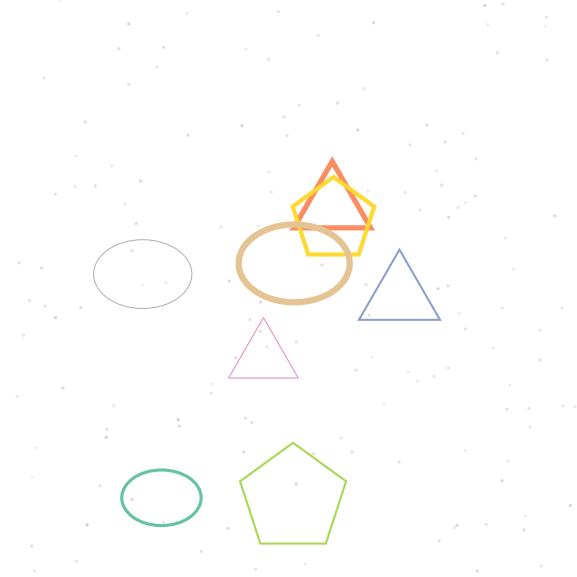[{"shape": "oval", "thickness": 1.5, "radius": 0.34, "center": [0.28, 0.137]}, {"shape": "triangle", "thickness": 2.5, "radius": 0.38, "center": [0.575, 0.643]}, {"shape": "triangle", "thickness": 1, "radius": 0.41, "center": [0.692, 0.486]}, {"shape": "triangle", "thickness": 0.5, "radius": 0.35, "center": [0.456, 0.379]}, {"shape": "pentagon", "thickness": 1, "radius": 0.48, "center": [0.508, 0.136]}, {"shape": "pentagon", "thickness": 2, "radius": 0.37, "center": [0.577, 0.618]}, {"shape": "oval", "thickness": 3, "radius": 0.48, "center": [0.509, 0.543]}, {"shape": "oval", "thickness": 0.5, "radius": 0.43, "center": [0.247, 0.525]}]